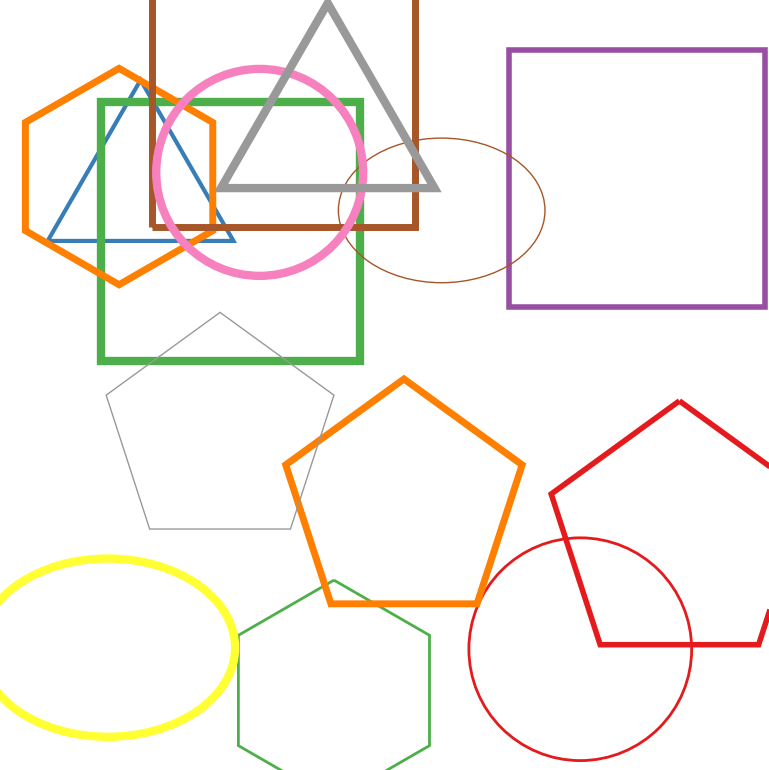[{"shape": "circle", "thickness": 1, "radius": 0.72, "center": [0.754, 0.157]}, {"shape": "pentagon", "thickness": 2, "radius": 0.88, "center": [0.882, 0.304]}, {"shape": "triangle", "thickness": 1.5, "radius": 0.7, "center": [0.183, 0.757]}, {"shape": "square", "thickness": 3, "radius": 0.84, "center": [0.299, 0.699]}, {"shape": "hexagon", "thickness": 1, "radius": 0.72, "center": [0.434, 0.103]}, {"shape": "square", "thickness": 2, "radius": 0.83, "center": [0.827, 0.768]}, {"shape": "pentagon", "thickness": 2.5, "radius": 0.81, "center": [0.525, 0.346]}, {"shape": "hexagon", "thickness": 2.5, "radius": 0.7, "center": [0.155, 0.771]}, {"shape": "oval", "thickness": 3, "radius": 0.83, "center": [0.14, 0.159]}, {"shape": "oval", "thickness": 0.5, "radius": 0.67, "center": [0.574, 0.727]}, {"shape": "square", "thickness": 2.5, "radius": 0.85, "center": [0.368, 0.876]}, {"shape": "circle", "thickness": 3, "radius": 0.67, "center": [0.337, 0.776]}, {"shape": "pentagon", "thickness": 0.5, "radius": 0.78, "center": [0.286, 0.439]}, {"shape": "triangle", "thickness": 3, "radius": 0.8, "center": [0.426, 0.836]}]